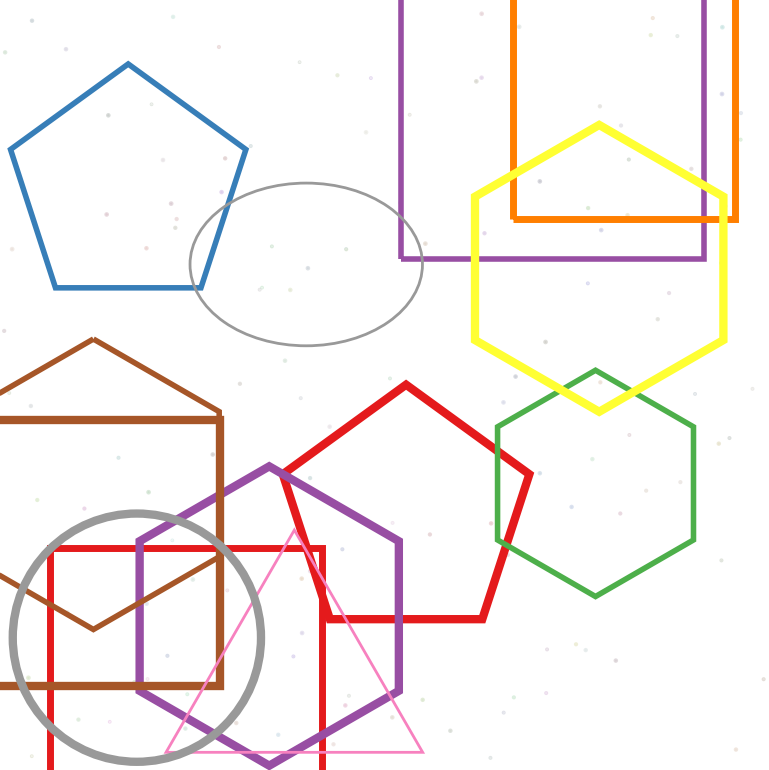[{"shape": "square", "thickness": 2.5, "radius": 0.88, "center": [0.242, 0.111]}, {"shape": "pentagon", "thickness": 3, "radius": 0.84, "center": [0.527, 0.332]}, {"shape": "pentagon", "thickness": 2, "radius": 0.8, "center": [0.167, 0.756]}, {"shape": "hexagon", "thickness": 2, "radius": 0.73, "center": [0.773, 0.372]}, {"shape": "hexagon", "thickness": 3, "radius": 0.97, "center": [0.35, 0.2]}, {"shape": "square", "thickness": 2, "radius": 0.98, "center": [0.717, 0.86]}, {"shape": "square", "thickness": 2.5, "radius": 0.72, "center": [0.81, 0.86]}, {"shape": "hexagon", "thickness": 3, "radius": 0.93, "center": [0.778, 0.651]}, {"shape": "hexagon", "thickness": 2, "radius": 0.94, "center": [0.121, 0.371]}, {"shape": "square", "thickness": 3, "radius": 0.86, "center": [0.114, 0.282]}, {"shape": "triangle", "thickness": 1, "radius": 0.96, "center": [0.382, 0.119]}, {"shape": "circle", "thickness": 3, "radius": 0.81, "center": [0.178, 0.172]}, {"shape": "oval", "thickness": 1, "radius": 0.75, "center": [0.398, 0.657]}]